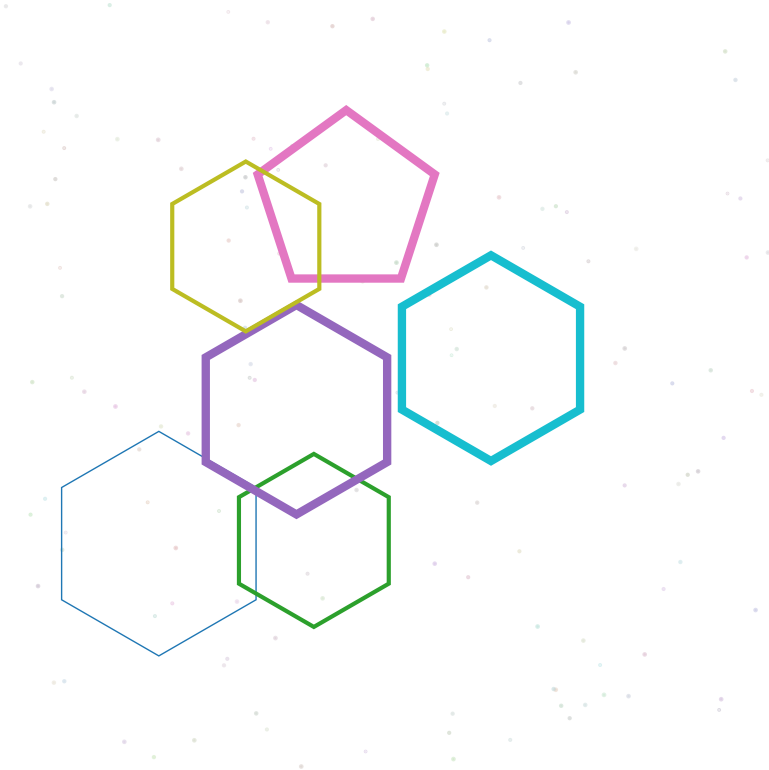[{"shape": "hexagon", "thickness": 0.5, "radius": 0.73, "center": [0.206, 0.294]}, {"shape": "hexagon", "thickness": 1.5, "radius": 0.56, "center": [0.408, 0.298]}, {"shape": "hexagon", "thickness": 3, "radius": 0.68, "center": [0.385, 0.468]}, {"shape": "pentagon", "thickness": 3, "radius": 0.6, "center": [0.45, 0.736]}, {"shape": "hexagon", "thickness": 1.5, "radius": 0.55, "center": [0.319, 0.68]}, {"shape": "hexagon", "thickness": 3, "radius": 0.67, "center": [0.638, 0.535]}]